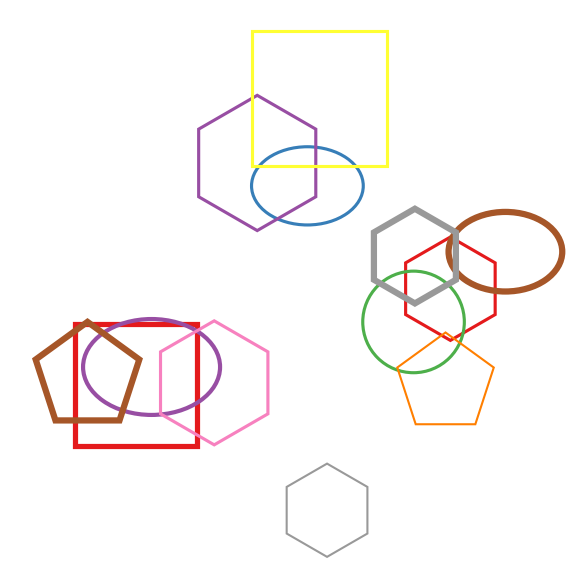[{"shape": "square", "thickness": 2.5, "radius": 0.53, "center": [0.235, 0.333]}, {"shape": "hexagon", "thickness": 1.5, "radius": 0.45, "center": [0.78, 0.499]}, {"shape": "oval", "thickness": 1.5, "radius": 0.48, "center": [0.532, 0.677]}, {"shape": "circle", "thickness": 1.5, "radius": 0.44, "center": [0.716, 0.442]}, {"shape": "hexagon", "thickness": 1.5, "radius": 0.59, "center": [0.445, 0.717]}, {"shape": "oval", "thickness": 2, "radius": 0.59, "center": [0.262, 0.364]}, {"shape": "pentagon", "thickness": 1, "radius": 0.44, "center": [0.771, 0.336]}, {"shape": "square", "thickness": 1.5, "radius": 0.58, "center": [0.553, 0.829]}, {"shape": "pentagon", "thickness": 3, "radius": 0.47, "center": [0.151, 0.347]}, {"shape": "oval", "thickness": 3, "radius": 0.49, "center": [0.875, 0.563]}, {"shape": "hexagon", "thickness": 1.5, "radius": 0.54, "center": [0.371, 0.336]}, {"shape": "hexagon", "thickness": 1, "radius": 0.4, "center": [0.566, 0.116]}, {"shape": "hexagon", "thickness": 3, "radius": 0.41, "center": [0.718, 0.556]}]